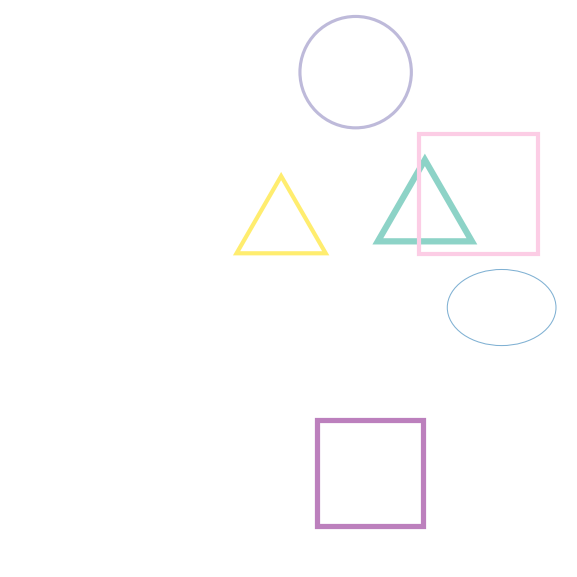[{"shape": "triangle", "thickness": 3, "radius": 0.47, "center": [0.736, 0.628]}, {"shape": "circle", "thickness": 1.5, "radius": 0.48, "center": [0.616, 0.874]}, {"shape": "oval", "thickness": 0.5, "radius": 0.47, "center": [0.869, 0.467]}, {"shape": "square", "thickness": 2, "radius": 0.52, "center": [0.829, 0.663]}, {"shape": "square", "thickness": 2.5, "radius": 0.46, "center": [0.641, 0.18]}, {"shape": "triangle", "thickness": 2, "radius": 0.45, "center": [0.487, 0.605]}]